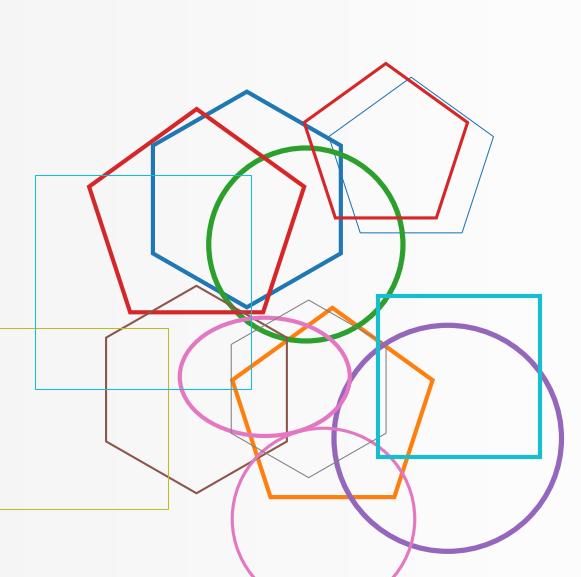[{"shape": "hexagon", "thickness": 2, "radius": 0.93, "center": [0.425, 0.654]}, {"shape": "pentagon", "thickness": 0.5, "radius": 0.74, "center": [0.707, 0.716]}, {"shape": "pentagon", "thickness": 2, "radius": 0.91, "center": [0.572, 0.285]}, {"shape": "circle", "thickness": 2.5, "radius": 0.84, "center": [0.526, 0.576]}, {"shape": "pentagon", "thickness": 2, "radius": 0.97, "center": [0.338, 0.616]}, {"shape": "pentagon", "thickness": 1.5, "radius": 0.74, "center": [0.664, 0.741]}, {"shape": "circle", "thickness": 2.5, "radius": 0.98, "center": [0.77, 0.24]}, {"shape": "hexagon", "thickness": 1, "radius": 0.9, "center": [0.338, 0.325]}, {"shape": "circle", "thickness": 1.5, "radius": 0.79, "center": [0.557, 0.101]}, {"shape": "oval", "thickness": 2, "radius": 0.73, "center": [0.456, 0.347]}, {"shape": "hexagon", "thickness": 0.5, "radius": 0.77, "center": [0.531, 0.326]}, {"shape": "square", "thickness": 0.5, "radius": 0.78, "center": [0.133, 0.274]}, {"shape": "square", "thickness": 0.5, "radius": 0.93, "center": [0.247, 0.511]}, {"shape": "square", "thickness": 2, "radius": 0.69, "center": [0.79, 0.347]}]